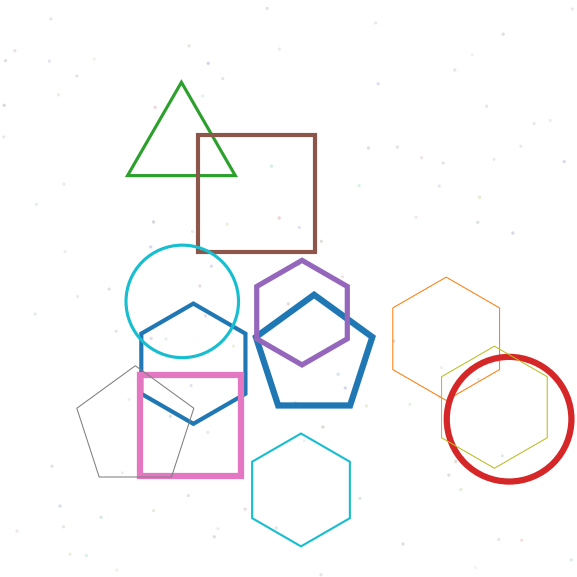[{"shape": "hexagon", "thickness": 2, "radius": 0.52, "center": [0.335, 0.369]}, {"shape": "pentagon", "thickness": 3, "radius": 0.53, "center": [0.544, 0.383]}, {"shape": "hexagon", "thickness": 0.5, "radius": 0.53, "center": [0.773, 0.413]}, {"shape": "triangle", "thickness": 1.5, "radius": 0.54, "center": [0.314, 0.749]}, {"shape": "circle", "thickness": 3, "radius": 0.54, "center": [0.882, 0.273]}, {"shape": "hexagon", "thickness": 2.5, "radius": 0.45, "center": [0.523, 0.458]}, {"shape": "square", "thickness": 2, "radius": 0.51, "center": [0.444, 0.664]}, {"shape": "square", "thickness": 3, "radius": 0.43, "center": [0.33, 0.263]}, {"shape": "pentagon", "thickness": 0.5, "radius": 0.53, "center": [0.234, 0.259]}, {"shape": "hexagon", "thickness": 0.5, "radius": 0.53, "center": [0.856, 0.294]}, {"shape": "hexagon", "thickness": 1, "radius": 0.49, "center": [0.521, 0.151]}, {"shape": "circle", "thickness": 1.5, "radius": 0.49, "center": [0.316, 0.477]}]